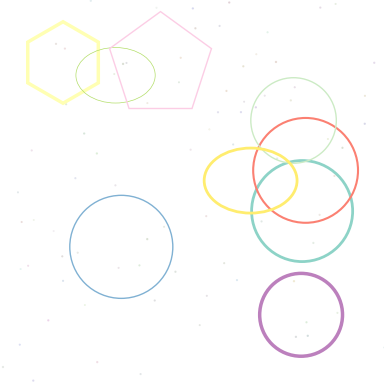[{"shape": "circle", "thickness": 2, "radius": 0.66, "center": [0.785, 0.452]}, {"shape": "hexagon", "thickness": 2.5, "radius": 0.53, "center": [0.164, 0.838]}, {"shape": "circle", "thickness": 1.5, "radius": 0.68, "center": [0.794, 0.557]}, {"shape": "circle", "thickness": 1, "radius": 0.67, "center": [0.315, 0.359]}, {"shape": "oval", "thickness": 0.5, "radius": 0.51, "center": [0.3, 0.804]}, {"shape": "pentagon", "thickness": 1, "radius": 0.7, "center": [0.417, 0.831]}, {"shape": "circle", "thickness": 2.5, "radius": 0.54, "center": [0.782, 0.182]}, {"shape": "circle", "thickness": 1, "radius": 0.56, "center": [0.763, 0.687]}, {"shape": "oval", "thickness": 2, "radius": 0.6, "center": [0.651, 0.531]}]